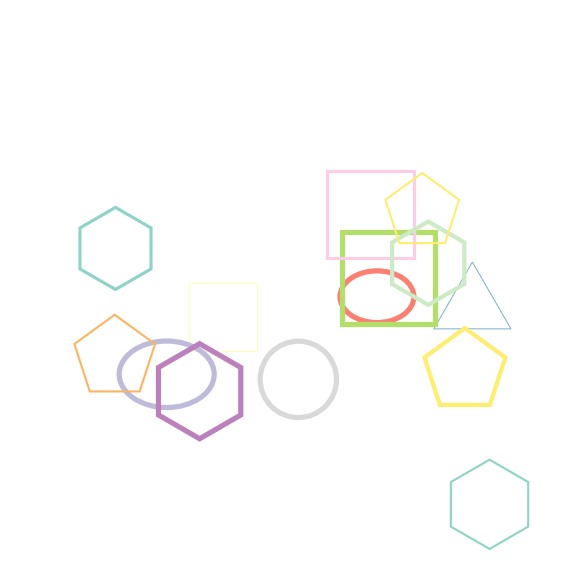[{"shape": "hexagon", "thickness": 1.5, "radius": 0.36, "center": [0.2, 0.569]}, {"shape": "hexagon", "thickness": 1, "radius": 0.39, "center": [0.848, 0.126]}, {"shape": "square", "thickness": 0.5, "radius": 0.3, "center": [0.386, 0.451]}, {"shape": "oval", "thickness": 2.5, "radius": 0.41, "center": [0.289, 0.351]}, {"shape": "oval", "thickness": 2.5, "radius": 0.32, "center": [0.653, 0.485]}, {"shape": "triangle", "thickness": 0.5, "radius": 0.39, "center": [0.818, 0.468]}, {"shape": "pentagon", "thickness": 1, "radius": 0.37, "center": [0.199, 0.381]}, {"shape": "square", "thickness": 2.5, "radius": 0.4, "center": [0.673, 0.517]}, {"shape": "square", "thickness": 1.5, "radius": 0.38, "center": [0.641, 0.628]}, {"shape": "circle", "thickness": 2.5, "radius": 0.33, "center": [0.517, 0.342]}, {"shape": "hexagon", "thickness": 2.5, "radius": 0.41, "center": [0.346, 0.322]}, {"shape": "hexagon", "thickness": 2, "radius": 0.36, "center": [0.741, 0.543]}, {"shape": "pentagon", "thickness": 1, "radius": 0.34, "center": [0.731, 0.632]}, {"shape": "pentagon", "thickness": 2, "radius": 0.37, "center": [0.805, 0.357]}]